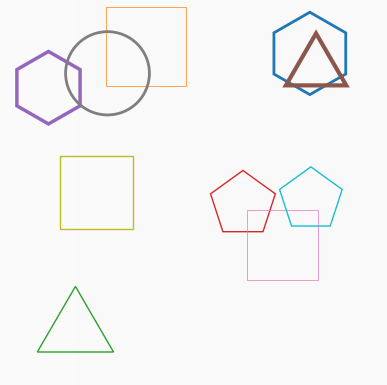[{"shape": "hexagon", "thickness": 2, "radius": 0.54, "center": [0.8, 0.861]}, {"shape": "square", "thickness": 0.5, "radius": 0.51, "center": [0.376, 0.879]}, {"shape": "triangle", "thickness": 1, "radius": 0.57, "center": [0.195, 0.142]}, {"shape": "pentagon", "thickness": 1, "radius": 0.44, "center": [0.627, 0.469]}, {"shape": "hexagon", "thickness": 2.5, "radius": 0.47, "center": [0.125, 0.772]}, {"shape": "triangle", "thickness": 3, "radius": 0.45, "center": [0.816, 0.823]}, {"shape": "square", "thickness": 0.5, "radius": 0.45, "center": [0.729, 0.364]}, {"shape": "circle", "thickness": 2, "radius": 0.54, "center": [0.277, 0.81]}, {"shape": "square", "thickness": 1, "radius": 0.47, "center": [0.249, 0.499]}, {"shape": "pentagon", "thickness": 1, "radius": 0.42, "center": [0.802, 0.482]}]